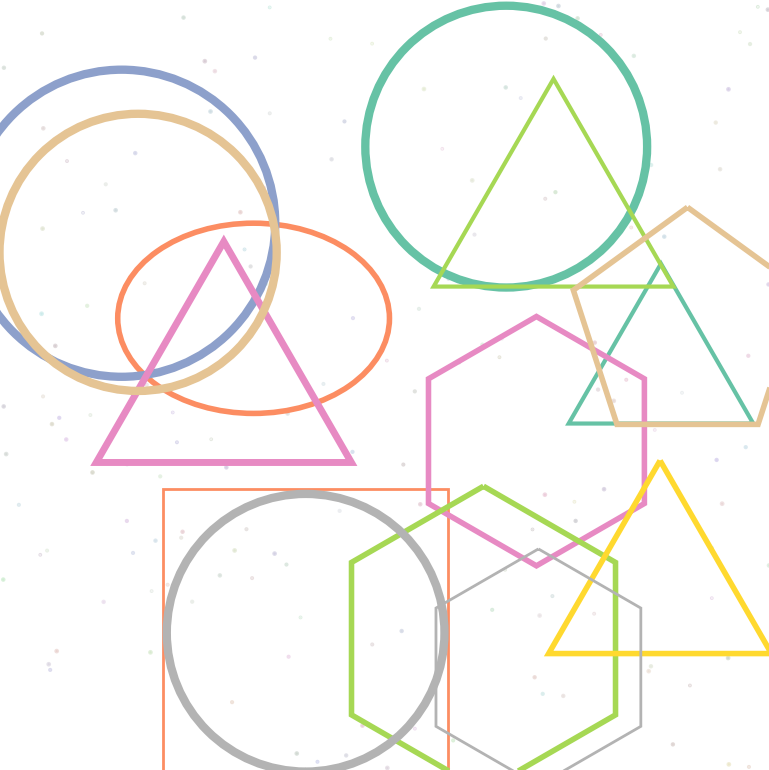[{"shape": "triangle", "thickness": 1.5, "radius": 0.69, "center": [0.858, 0.519]}, {"shape": "circle", "thickness": 3, "radius": 0.91, "center": [0.657, 0.81]}, {"shape": "square", "thickness": 1, "radius": 0.92, "center": [0.397, 0.18]}, {"shape": "oval", "thickness": 2, "radius": 0.88, "center": [0.329, 0.587]}, {"shape": "circle", "thickness": 3, "radius": 1.0, "center": [0.158, 0.71]}, {"shape": "hexagon", "thickness": 2, "radius": 0.81, "center": [0.697, 0.427]}, {"shape": "triangle", "thickness": 2.5, "radius": 0.96, "center": [0.291, 0.495]}, {"shape": "triangle", "thickness": 1.5, "radius": 0.9, "center": [0.719, 0.718]}, {"shape": "hexagon", "thickness": 2, "radius": 0.99, "center": [0.628, 0.171]}, {"shape": "triangle", "thickness": 2, "radius": 0.84, "center": [0.857, 0.235]}, {"shape": "pentagon", "thickness": 2, "radius": 0.78, "center": [0.893, 0.575]}, {"shape": "circle", "thickness": 3, "radius": 0.9, "center": [0.179, 0.672]}, {"shape": "hexagon", "thickness": 1, "radius": 0.77, "center": [0.699, 0.133]}, {"shape": "circle", "thickness": 3, "radius": 0.9, "center": [0.397, 0.178]}]